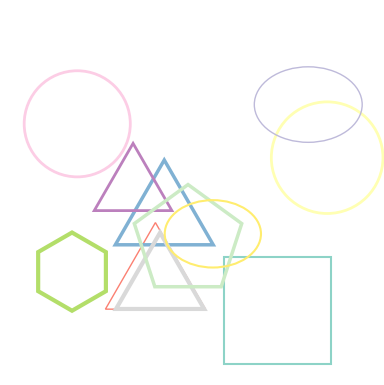[{"shape": "square", "thickness": 1.5, "radius": 0.69, "center": [0.721, 0.193]}, {"shape": "circle", "thickness": 2, "radius": 0.72, "center": [0.85, 0.59]}, {"shape": "oval", "thickness": 1, "radius": 0.7, "center": [0.801, 0.728]}, {"shape": "triangle", "thickness": 1, "radius": 0.75, "center": [0.404, 0.272]}, {"shape": "triangle", "thickness": 2.5, "radius": 0.73, "center": [0.427, 0.438]}, {"shape": "hexagon", "thickness": 3, "radius": 0.51, "center": [0.187, 0.294]}, {"shape": "circle", "thickness": 2, "radius": 0.69, "center": [0.201, 0.678]}, {"shape": "triangle", "thickness": 3, "radius": 0.66, "center": [0.416, 0.264]}, {"shape": "triangle", "thickness": 2, "radius": 0.58, "center": [0.346, 0.511]}, {"shape": "pentagon", "thickness": 2.5, "radius": 0.73, "center": [0.488, 0.374]}, {"shape": "oval", "thickness": 1.5, "radius": 0.62, "center": [0.553, 0.393]}]